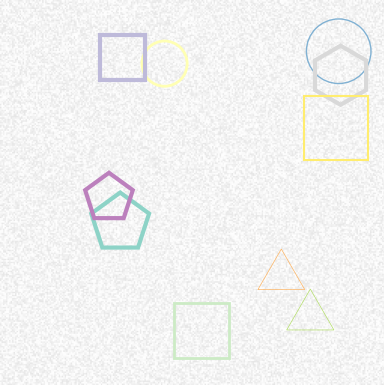[{"shape": "pentagon", "thickness": 3, "radius": 0.39, "center": [0.312, 0.421]}, {"shape": "circle", "thickness": 2, "radius": 0.29, "center": [0.427, 0.835]}, {"shape": "square", "thickness": 3, "radius": 0.29, "center": [0.319, 0.85]}, {"shape": "circle", "thickness": 1, "radius": 0.42, "center": [0.88, 0.867]}, {"shape": "triangle", "thickness": 0.5, "radius": 0.35, "center": [0.731, 0.283]}, {"shape": "triangle", "thickness": 0.5, "radius": 0.35, "center": [0.806, 0.178]}, {"shape": "hexagon", "thickness": 3, "radius": 0.38, "center": [0.885, 0.805]}, {"shape": "pentagon", "thickness": 3, "radius": 0.33, "center": [0.283, 0.486]}, {"shape": "square", "thickness": 2, "radius": 0.36, "center": [0.523, 0.141]}, {"shape": "square", "thickness": 1.5, "radius": 0.41, "center": [0.873, 0.667]}]